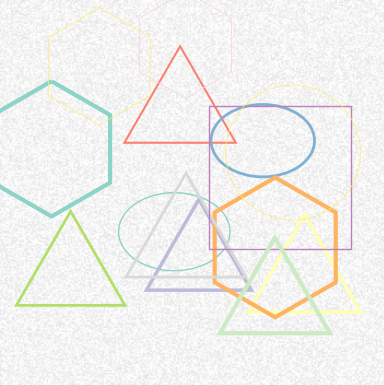[{"shape": "oval", "thickness": 1, "radius": 0.72, "center": [0.453, 0.398]}, {"shape": "hexagon", "thickness": 3, "radius": 0.88, "center": [0.134, 0.613]}, {"shape": "triangle", "thickness": 2.5, "radius": 0.84, "center": [0.791, 0.273]}, {"shape": "triangle", "thickness": 2.5, "radius": 0.79, "center": [0.517, 0.325]}, {"shape": "triangle", "thickness": 1.5, "radius": 0.84, "center": [0.468, 0.713]}, {"shape": "oval", "thickness": 2, "radius": 0.67, "center": [0.683, 0.635]}, {"shape": "hexagon", "thickness": 3, "radius": 0.91, "center": [0.715, 0.357]}, {"shape": "triangle", "thickness": 2, "radius": 0.81, "center": [0.184, 0.288]}, {"shape": "hexagon", "thickness": 0.5, "radius": 0.69, "center": [0.482, 0.883]}, {"shape": "triangle", "thickness": 2, "radius": 0.9, "center": [0.483, 0.37]}, {"shape": "square", "thickness": 1, "radius": 0.93, "center": [0.727, 0.539]}, {"shape": "triangle", "thickness": 3, "radius": 0.83, "center": [0.714, 0.217]}, {"shape": "circle", "thickness": 0.5, "radius": 0.88, "center": [0.761, 0.603]}, {"shape": "hexagon", "thickness": 0.5, "radius": 0.76, "center": [0.258, 0.828]}]